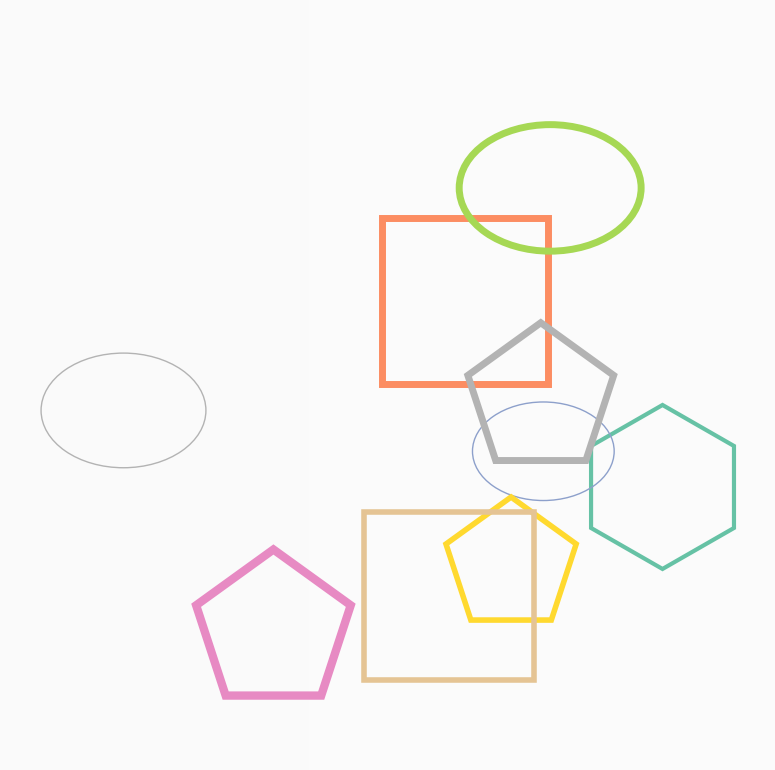[{"shape": "hexagon", "thickness": 1.5, "radius": 0.53, "center": [0.855, 0.368]}, {"shape": "square", "thickness": 2.5, "radius": 0.54, "center": [0.6, 0.609]}, {"shape": "oval", "thickness": 0.5, "radius": 0.46, "center": [0.701, 0.414]}, {"shape": "pentagon", "thickness": 3, "radius": 0.52, "center": [0.353, 0.182]}, {"shape": "oval", "thickness": 2.5, "radius": 0.59, "center": [0.71, 0.756]}, {"shape": "pentagon", "thickness": 2, "radius": 0.44, "center": [0.659, 0.266]}, {"shape": "square", "thickness": 2, "radius": 0.55, "center": [0.579, 0.226]}, {"shape": "pentagon", "thickness": 2.5, "radius": 0.49, "center": [0.698, 0.482]}, {"shape": "oval", "thickness": 0.5, "radius": 0.53, "center": [0.159, 0.467]}]